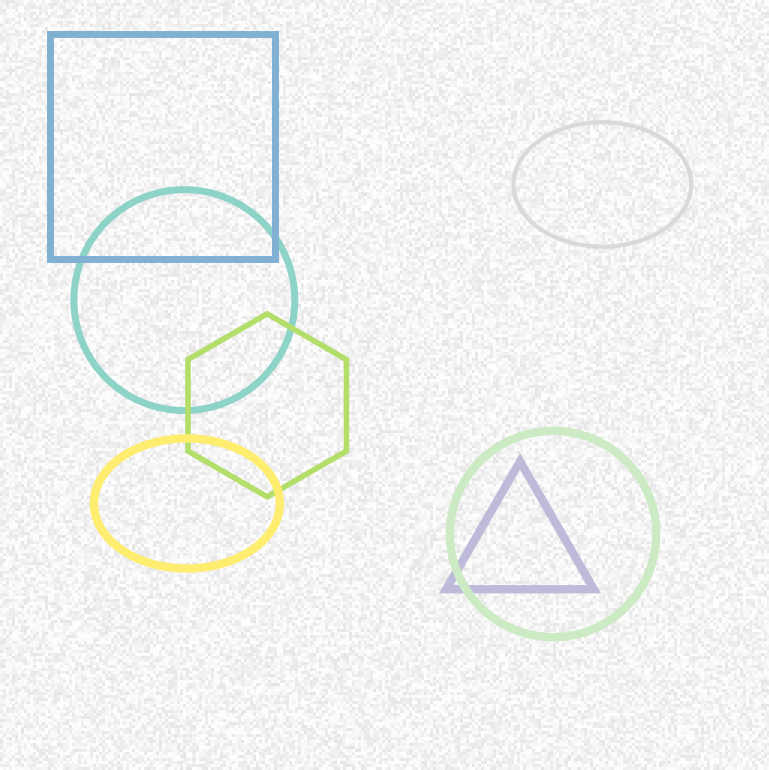[{"shape": "circle", "thickness": 2.5, "radius": 0.72, "center": [0.239, 0.61]}, {"shape": "triangle", "thickness": 3, "radius": 0.55, "center": [0.675, 0.29]}, {"shape": "square", "thickness": 2.5, "radius": 0.73, "center": [0.211, 0.81]}, {"shape": "hexagon", "thickness": 2, "radius": 0.59, "center": [0.347, 0.474]}, {"shape": "oval", "thickness": 1.5, "radius": 0.58, "center": [0.782, 0.76]}, {"shape": "circle", "thickness": 3, "radius": 0.67, "center": [0.718, 0.306]}, {"shape": "oval", "thickness": 3, "radius": 0.6, "center": [0.243, 0.346]}]